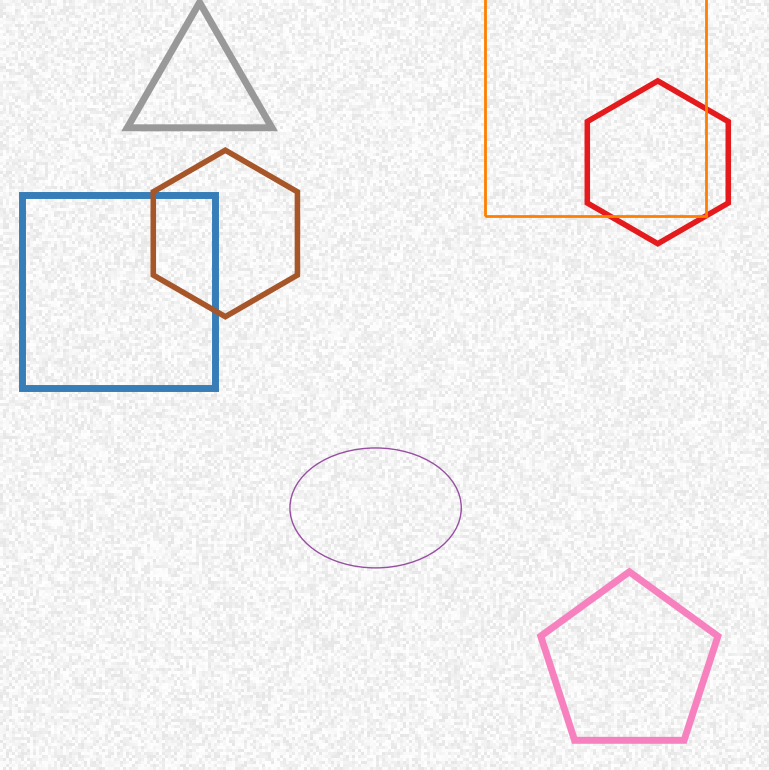[{"shape": "hexagon", "thickness": 2, "radius": 0.53, "center": [0.854, 0.789]}, {"shape": "square", "thickness": 2.5, "radius": 0.62, "center": [0.154, 0.621]}, {"shape": "oval", "thickness": 0.5, "radius": 0.56, "center": [0.488, 0.34]}, {"shape": "square", "thickness": 1, "radius": 0.72, "center": [0.773, 0.862]}, {"shape": "hexagon", "thickness": 2, "radius": 0.54, "center": [0.293, 0.697]}, {"shape": "pentagon", "thickness": 2.5, "radius": 0.6, "center": [0.817, 0.136]}, {"shape": "triangle", "thickness": 2.5, "radius": 0.54, "center": [0.259, 0.888]}]